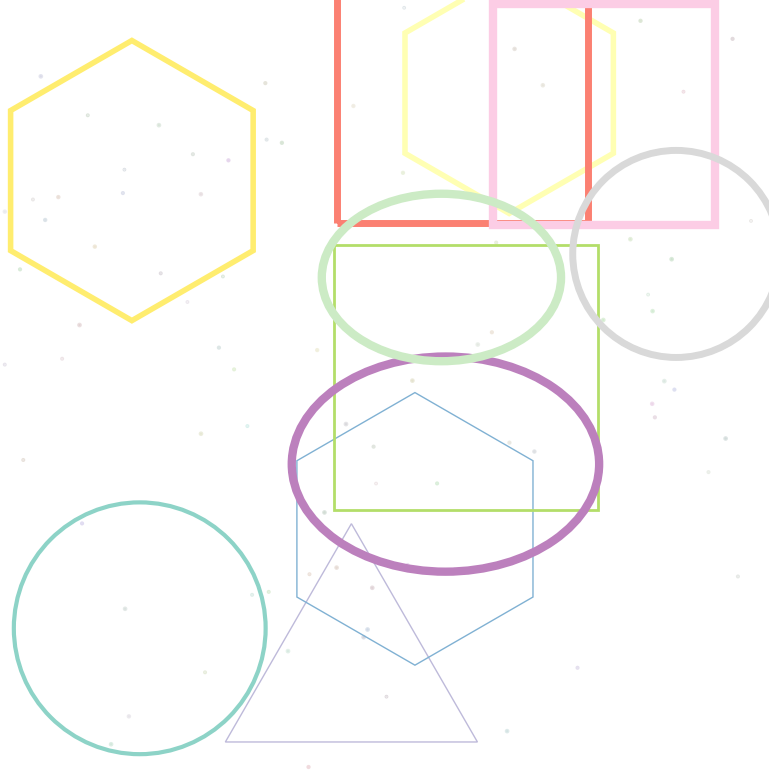[{"shape": "circle", "thickness": 1.5, "radius": 0.82, "center": [0.181, 0.184]}, {"shape": "hexagon", "thickness": 2, "radius": 0.78, "center": [0.661, 0.879]}, {"shape": "triangle", "thickness": 0.5, "radius": 0.94, "center": [0.456, 0.131]}, {"shape": "square", "thickness": 2.5, "radius": 0.81, "center": [0.601, 0.872]}, {"shape": "hexagon", "thickness": 0.5, "radius": 0.89, "center": [0.539, 0.313]}, {"shape": "square", "thickness": 1, "radius": 0.86, "center": [0.605, 0.509]}, {"shape": "square", "thickness": 3, "radius": 0.72, "center": [0.784, 0.851]}, {"shape": "circle", "thickness": 2.5, "radius": 0.67, "center": [0.878, 0.67]}, {"shape": "oval", "thickness": 3, "radius": 1.0, "center": [0.578, 0.397]}, {"shape": "oval", "thickness": 3, "radius": 0.78, "center": [0.573, 0.64]}, {"shape": "hexagon", "thickness": 2, "radius": 0.91, "center": [0.171, 0.765]}]